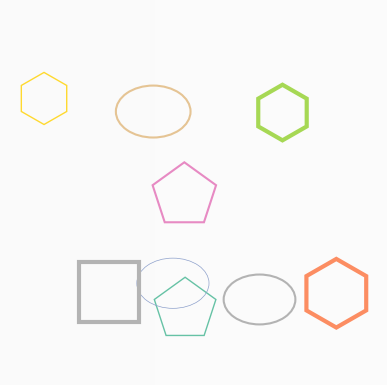[{"shape": "pentagon", "thickness": 1, "radius": 0.42, "center": [0.478, 0.196]}, {"shape": "hexagon", "thickness": 3, "radius": 0.45, "center": [0.868, 0.238]}, {"shape": "oval", "thickness": 0.5, "radius": 0.47, "center": [0.446, 0.264]}, {"shape": "pentagon", "thickness": 1.5, "radius": 0.43, "center": [0.476, 0.492]}, {"shape": "hexagon", "thickness": 3, "radius": 0.36, "center": [0.729, 0.708]}, {"shape": "hexagon", "thickness": 1, "radius": 0.34, "center": [0.114, 0.744]}, {"shape": "oval", "thickness": 1.5, "radius": 0.48, "center": [0.395, 0.71]}, {"shape": "square", "thickness": 3, "radius": 0.39, "center": [0.282, 0.242]}, {"shape": "oval", "thickness": 1.5, "radius": 0.46, "center": [0.67, 0.222]}]